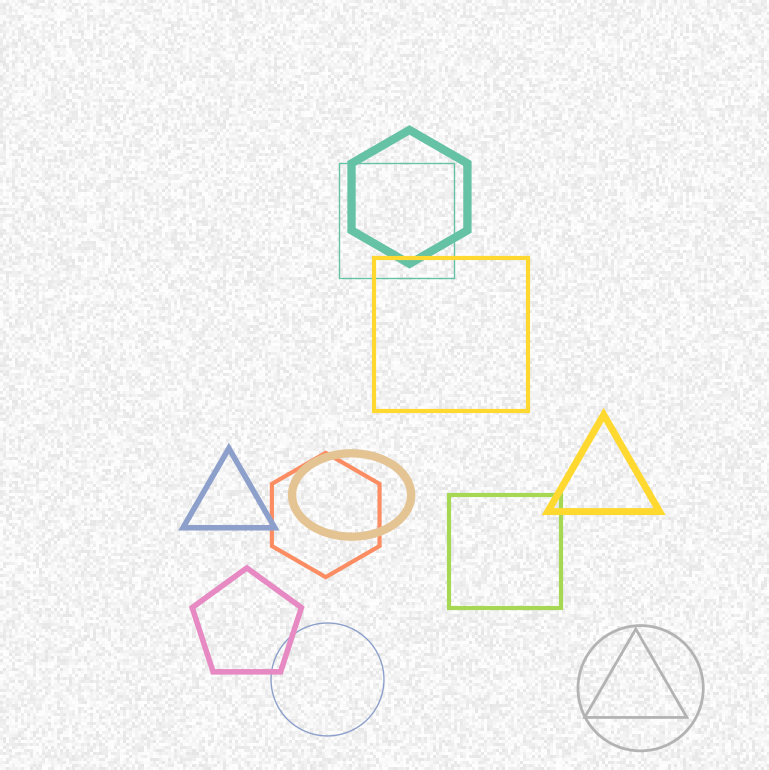[{"shape": "square", "thickness": 0.5, "radius": 0.37, "center": [0.515, 0.714]}, {"shape": "hexagon", "thickness": 3, "radius": 0.43, "center": [0.532, 0.744]}, {"shape": "hexagon", "thickness": 1.5, "radius": 0.4, "center": [0.423, 0.331]}, {"shape": "triangle", "thickness": 2, "radius": 0.34, "center": [0.297, 0.349]}, {"shape": "circle", "thickness": 0.5, "radius": 0.37, "center": [0.425, 0.118]}, {"shape": "pentagon", "thickness": 2, "radius": 0.37, "center": [0.321, 0.188]}, {"shape": "square", "thickness": 1.5, "radius": 0.37, "center": [0.656, 0.283]}, {"shape": "triangle", "thickness": 2.5, "radius": 0.42, "center": [0.784, 0.378]}, {"shape": "square", "thickness": 1.5, "radius": 0.5, "center": [0.585, 0.566]}, {"shape": "oval", "thickness": 3, "radius": 0.39, "center": [0.457, 0.357]}, {"shape": "triangle", "thickness": 1, "radius": 0.38, "center": [0.826, 0.107]}, {"shape": "circle", "thickness": 1, "radius": 0.41, "center": [0.832, 0.106]}]